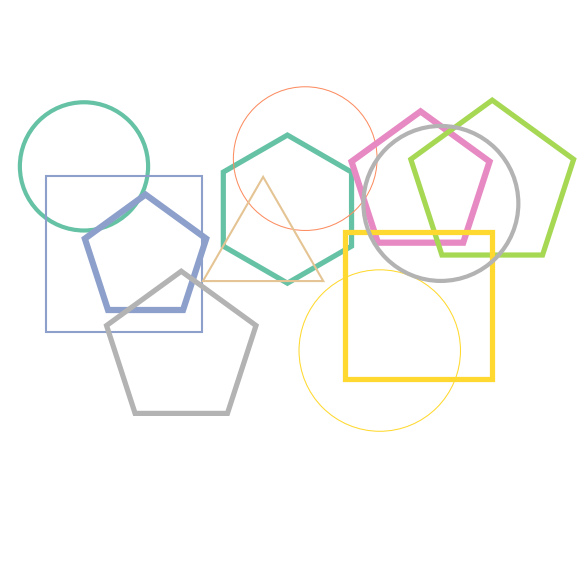[{"shape": "hexagon", "thickness": 2.5, "radius": 0.64, "center": [0.498, 0.637]}, {"shape": "circle", "thickness": 2, "radius": 0.56, "center": [0.145, 0.711]}, {"shape": "circle", "thickness": 0.5, "radius": 0.62, "center": [0.529, 0.724]}, {"shape": "square", "thickness": 1, "radius": 0.68, "center": [0.215, 0.56]}, {"shape": "pentagon", "thickness": 3, "radius": 0.55, "center": [0.252, 0.552]}, {"shape": "pentagon", "thickness": 3, "radius": 0.63, "center": [0.728, 0.681]}, {"shape": "pentagon", "thickness": 2.5, "radius": 0.74, "center": [0.852, 0.677]}, {"shape": "square", "thickness": 2.5, "radius": 0.64, "center": [0.724, 0.47]}, {"shape": "circle", "thickness": 0.5, "radius": 0.7, "center": [0.658, 0.392]}, {"shape": "triangle", "thickness": 1, "radius": 0.6, "center": [0.456, 0.573]}, {"shape": "circle", "thickness": 2, "radius": 0.67, "center": [0.763, 0.647]}, {"shape": "pentagon", "thickness": 2.5, "radius": 0.68, "center": [0.314, 0.393]}]